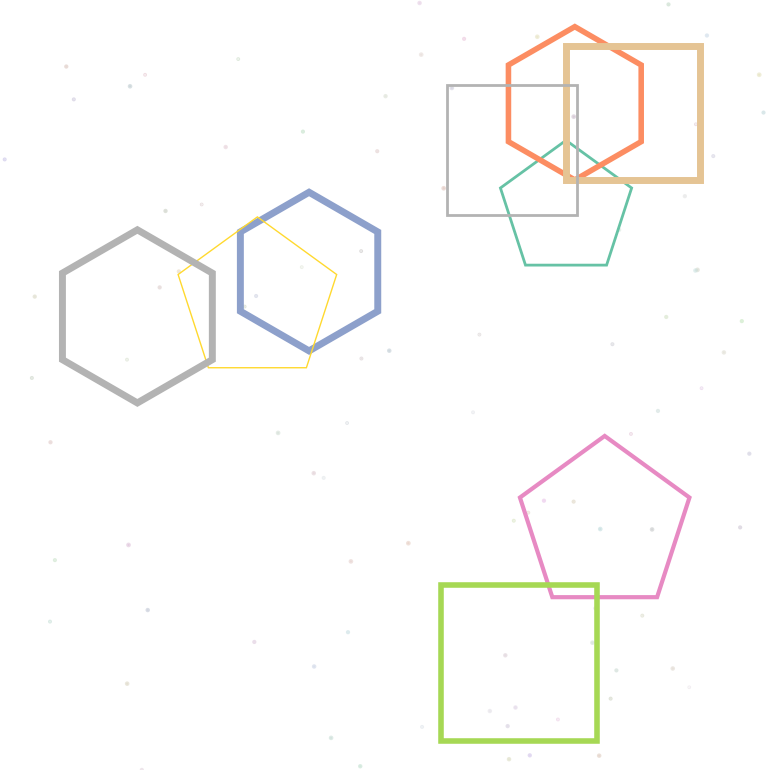[{"shape": "pentagon", "thickness": 1, "radius": 0.45, "center": [0.735, 0.728]}, {"shape": "hexagon", "thickness": 2, "radius": 0.5, "center": [0.747, 0.866]}, {"shape": "hexagon", "thickness": 2.5, "radius": 0.52, "center": [0.401, 0.647]}, {"shape": "pentagon", "thickness": 1.5, "radius": 0.58, "center": [0.785, 0.318]}, {"shape": "square", "thickness": 2, "radius": 0.51, "center": [0.674, 0.139]}, {"shape": "pentagon", "thickness": 0.5, "radius": 0.54, "center": [0.334, 0.61]}, {"shape": "square", "thickness": 2.5, "radius": 0.44, "center": [0.822, 0.853]}, {"shape": "square", "thickness": 1, "radius": 0.42, "center": [0.665, 0.805]}, {"shape": "hexagon", "thickness": 2.5, "radius": 0.56, "center": [0.178, 0.589]}]